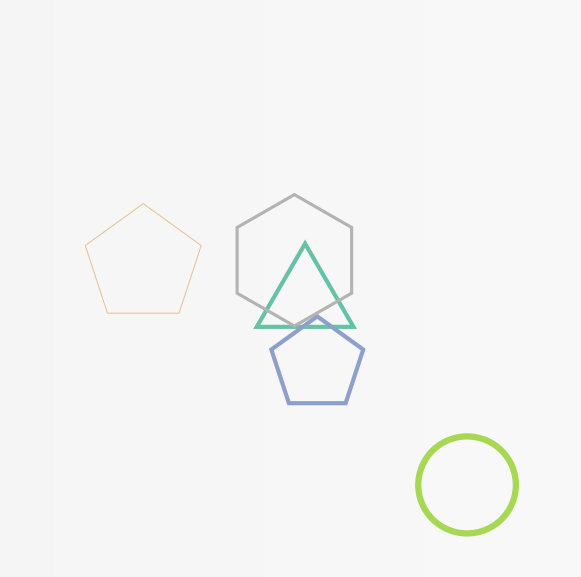[{"shape": "triangle", "thickness": 2, "radius": 0.48, "center": [0.525, 0.481]}, {"shape": "pentagon", "thickness": 2, "radius": 0.42, "center": [0.546, 0.368]}, {"shape": "circle", "thickness": 3, "radius": 0.42, "center": [0.804, 0.159]}, {"shape": "pentagon", "thickness": 0.5, "radius": 0.52, "center": [0.246, 0.542]}, {"shape": "hexagon", "thickness": 1.5, "radius": 0.57, "center": [0.506, 0.548]}]